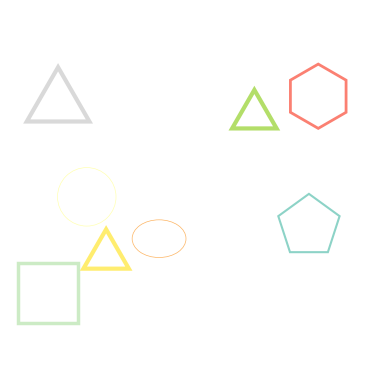[{"shape": "pentagon", "thickness": 1.5, "radius": 0.42, "center": [0.802, 0.413]}, {"shape": "circle", "thickness": 0.5, "radius": 0.38, "center": [0.225, 0.489]}, {"shape": "hexagon", "thickness": 2, "radius": 0.42, "center": [0.827, 0.75]}, {"shape": "oval", "thickness": 0.5, "radius": 0.35, "center": [0.413, 0.38]}, {"shape": "triangle", "thickness": 3, "radius": 0.33, "center": [0.661, 0.7]}, {"shape": "triangle", "thickness": 3, "radius": 0.47, "center": [0.151, 0.731]}, {"shape": "square", "thickness": 2.5, "radius": 0.39, "center": [0.126, 0.24]}, {"shape": "triangle", "thickness": 3, "radius": 0.34, "center": [0.276, 0.336]}]